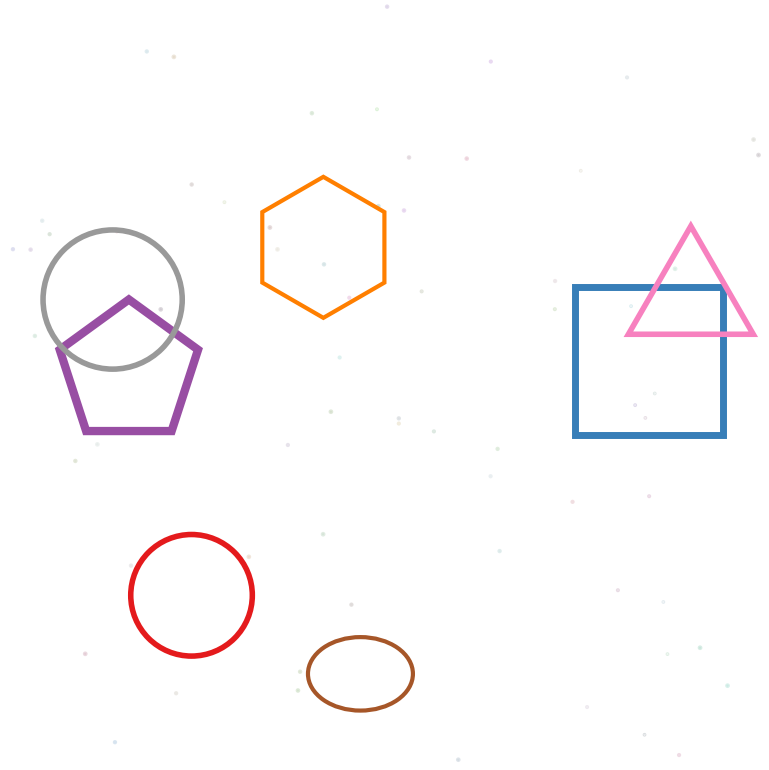[{"shape": "circle", "thickness": 2, "radius": 0.39, "center": [0.249, 0.227]}, {"shape": "square", "thickness": 2.5, "radius": 0.48, "center": [0.843, 0.532]}, {"shape": "pentagon", "thickness": 3, "radius": 0.47, "center": [0.167, 0.517]}, {"shape": "hexagon", "thickness": 1.5, "radius": 0.46, "center": [0.42, 0.679]}, {"shape": "oval", "thickness": 1.5, "radius": 0.34, "center": [0.468, 0.125]}, {"shape": "triangle", "thickness": 2, "radius": 0.47, "center": [0.897, 0.613]}, {"shape": "circle", "thickness": 2, "radius": 0.45, "center": [0.146, 0.611]}]